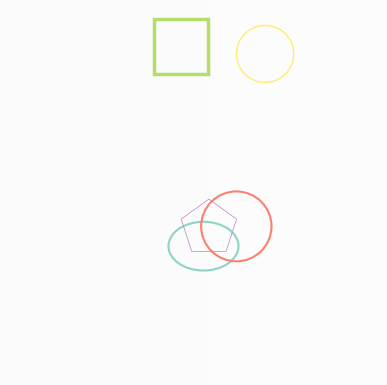[{"shape": "oval", "thickness": 1.5, "radius": 0.45, "center": [0.525, 0.361]}, {"shape": "circle", "thickness": 1.5, "radius": 0.45, "center": [0.61, 0.412]}, {"shape": "square", "thickness": 2.5, "radius": 0.35, "center": [0.467, 0.879]}, {"shape": "pentagon", "thickness": 0.5, "radius": 0.38, "center": [0.539, 0.408]}, {"shape": "circle", "thickness": 1, "radius": 0.37, "center": [0.684, 0.86]}]